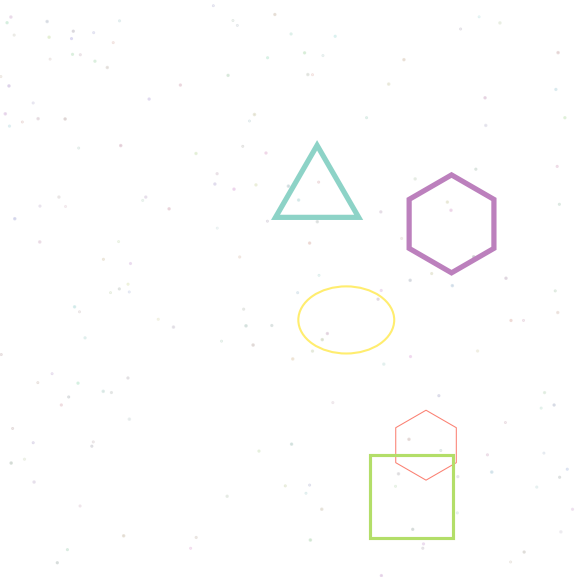[{"shape": "triangle", "thickness": 2.5, "radius": 0.42, "center": [0.549, 0.664]}, {"shape": "hexagon", "thickness": 0.5, "radius": 0.3, "center": [0.738, 0.228]}, {"shape": "square", "thickness": 1.5, "radius": 0.36, "center": [0.713, 0.139]}, {"shape": "hexagon", "thickness": 2.5, "radius": 0.42, "center": [0.782, 0.611]}, {"shape": "oval", "thickness": 1, "radius": 0.42, "center": [0.6, 0.445]}]